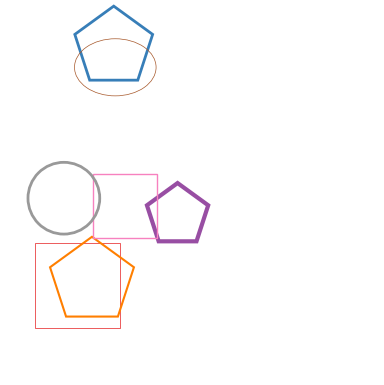[{"shape": "square", "thickness": 0.5, "radius": 0.55, "center": [0.202, 0.257]}, {"shape": "pentagon", "thickness": 2, "radius": 0.53, "center": [0.295, 0.878]}, {"shape": "pentagon", "thickness": 3, "radius": 0.42, "center": [0.461, 0.441]}, {"shape": "pentagon", "thickness": 1.5, "radius": 0.57, "center": [0.239, 0.27]}, {"shape": "oval", "thickness": 0.5, "radius": 0.53, "center": [0.299, 0.825]}, {"shape": "square", "thickness": 1, "radius": 0.41, "center": [0.325, 0.466]}, {"shape": "circle", "thickness": 2, "radius": 0.47, "center": [0.166, 0.485]}]